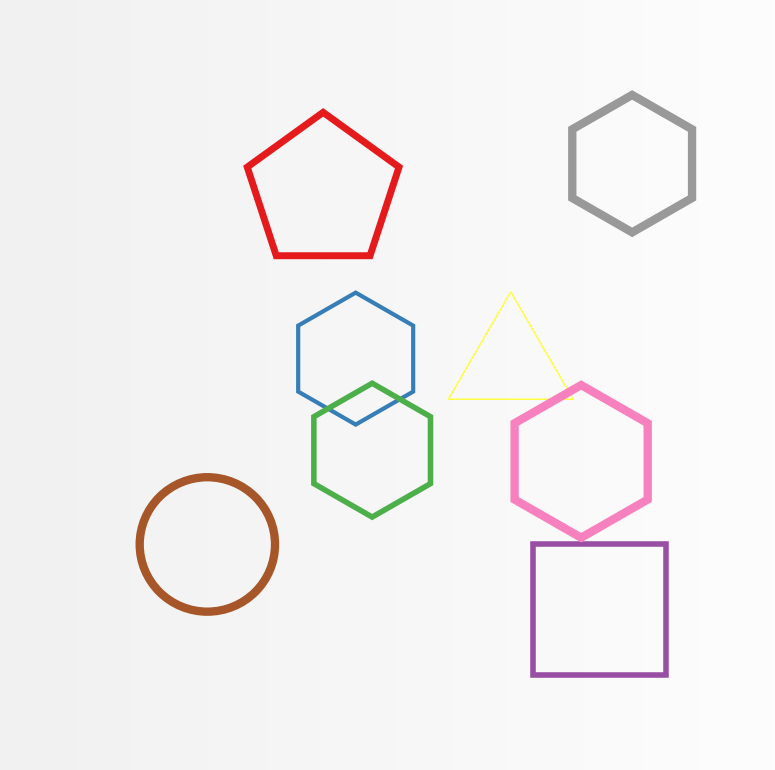[{"shape": "pentagon", "thickness": 2.5, "radius": 0.51, "center": [0.417, 0.751]}, {"shape": "hexagon", "thickness": 1.5, "radius": 0.43, "center": [0.459, 0.534]}, {"shape": "hexagon", "thickness": 2, "radius": 0.43, "center": [0.48, 0.415]}, {"shape": "square", "thickness": 2, "radius": 0.43, "center": [0.773, 0.208]}, {"shape": "triangle", "thickness": 0.5, "radius": 0.46, "center": [0.659, 0.528]}, {"shape": "circle", "thickness": 3, "radius": 0.44, "center": [0.268, 0.293]}, {"shape": "hexagon", "thickness": 3, "radius": 0.5, "center": [0.75, 0.401]}, {"shape": "hexagon", "thickness": 3, "radius": 0.45, "center": [0.816, 0.787]}]